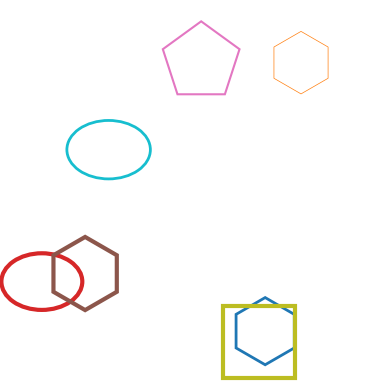[{"shape": "hexagon", "thickness": 2, "radius": 0.44, "center": [0.689, 0.14]}, {"shape": "hexagon", "thickness": 0.5, "radius": 0.41, "center": [0.782, 0.837]}, {"shape": "oval", "thickness": 3, "radius": 0.53, "center": [0.109, 0.269]}, {"shape": "hexagon", "thickness": 3, "radius": 0.47, "center": [0.221, 0.29]}, {"shape": "pentagon", "thickness": 1.5, "radius": 0.52, "center": [0.523, 0.84]}, {"shape": "square", "thickness": 3, "radius": 0.47, "center": [0.672, 0.113]}, {"shape": "oval", "thickness": 2, "radius": 0.54, "center": [0.282, 0.611]}]